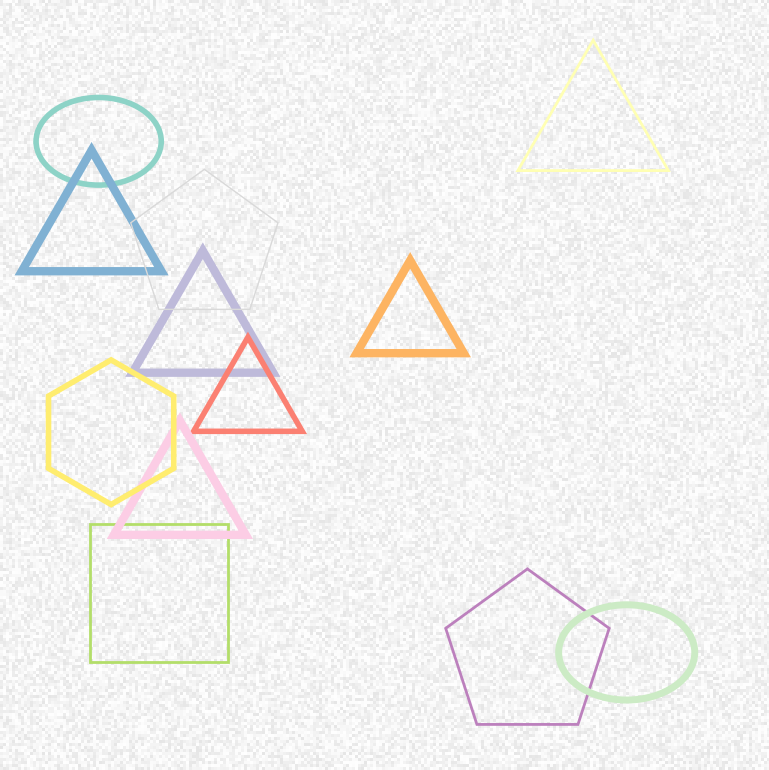[{"shape": "oval", "thickness": 2, "radius": 0.41, "center": [0.128, 0.817]}, {"shape": "triangle", "thickness": 1, "radius": 0.56, "center": [0.77, 0.835]}, {"shape": "triangle", "thickness": 3, "radius": 0.53, "center": [0.263, 0.569]}, {"shape": "triangle", "thickness": 2, "radius": 0.41, "center": [0.322, 0.481]}, {"shape": "triangle", "thickness": 3, "radius": 0.52, "center": [0.119, 0.7]}, {"shape": "triangle", "thickness": 3, "radius": 0.4, "center": [0.533, 0.582]}, {"shape": "square", "thickness": 1, "radius": 0.45, "center": [0.207, 0.23]}, {"shape": "triangle", "thickness": 3, "radius": 0.49, "center": [0.234, 0.355]}, {"shape": "pentagon", "thickness": 0.5, "radius": 0.5, "center": [0.265, 0.68]}, {"shape": "pentagon", "thickness": 1, "radius": 0.56, "center": [0.685, 0.15]}, {"shape": "oval", "thickness": 2.5, "radius": 0.44, "center": [0.814, 0.153]}, {"shape": "hexagon", "thickness": 2, "radius": 0.47, "center": [0.144, 0.439]}]